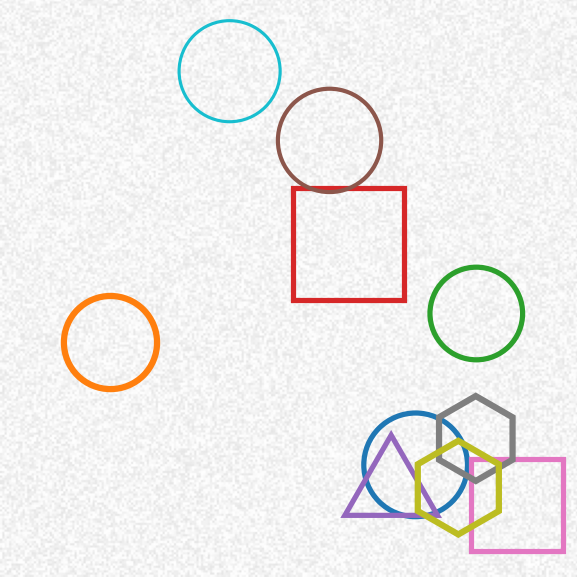[{"shape": "circle", "thickness": 2.5, "radius": 0.45, "center": [0.72, 0.194]}, {"shape": "circle", "thickness": 3, "radius": 0.4, "center": [0.191, 0.406]}, {"shape": "circle", "thickness": 2.5, "radius": 0.4, "center": [0.825, 0.456]}, {"shape": "square", "thickness": 2.5, "radius": 0.48, "center": [0.603, 0.576]}, {"shape": "triangle", "thickness": 2.5, "radius": 0.46, "center": [0.677, 0.153]}, {"shape": "circle", "thickness": 2, "radius": 0.45, "center": [0.571, 0.756]}, {"shape": "square", "thickness": 2.5, "radius": 0.4, "center": [0.896, 0.125]}, {"shape": "hexagon", "thickness": 3, "radius": 0.37, "center": [0.824, 0.24]}, {"shape": "hexagon", "thickness": 3, "radius": 0.41, "center": [0.794, 0.155]}, {"shape": "circle", "thickness": 1.5, "radius": 0.44, "center": [0.398, 0.876]}]